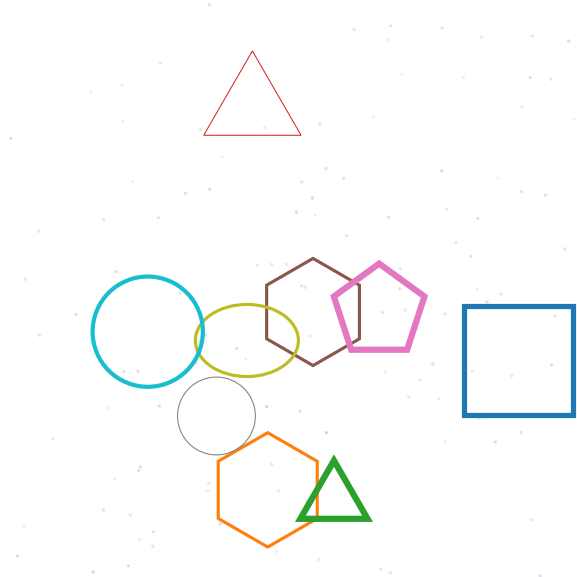[{"shape": "square", "thickness": 2.5, "radius": 0.47, "center": [0.898, 0.375]}, {"shape": "hexagon", "thickness": 1.5, "radius": 0.49, "center": [0.464, 0.151]}, {"shape": "triangle", "thickness": 3, "radius": 0.34, "center": [0.578, 0.134]}, {"shape": "triangle", "thickness": 0.5, "radius": 0.49, "center": [0.437, 0.814]}, {"shape": "hexagon", "thickness": 1.5, "radius": 0.46, "center": [0.542, 0.459]}, {"shape": "pentagon", "thickness": 3, "radius": 0.41, "center": [0.657, 0.46]}, {"shape": "circle", "thickness": 0.5, "radius": 0.34, "center": [0.375, 0.279]}, {"shape": "oval", "thickness": 1.5, "radius": 0.45, "center": [0.427, 0.41]}, {"shape": "circle", "thickness": 2, "radius": 0.48, "center": [0.256, 0.425]}]